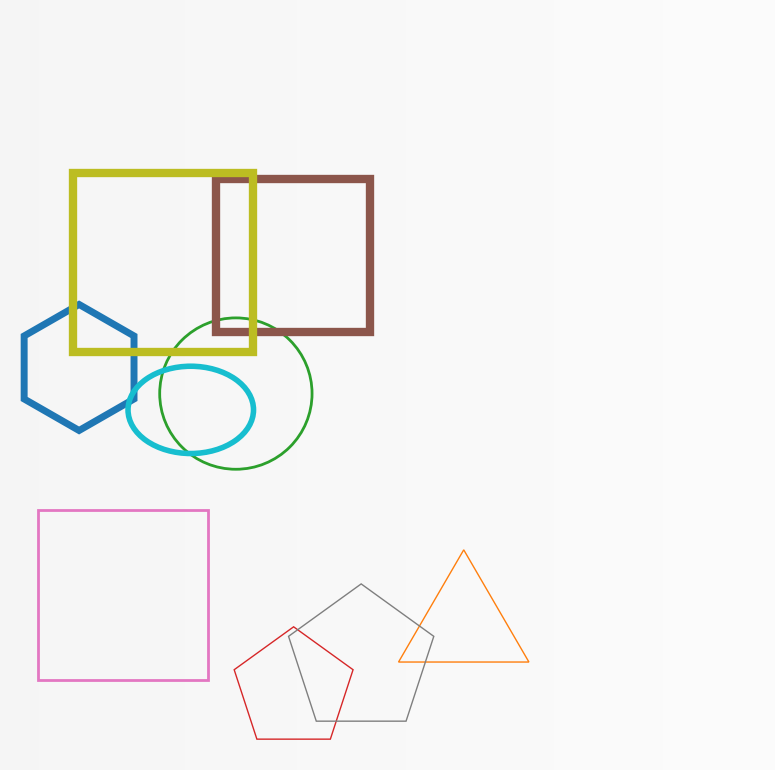[{"shape": "hexagon", "thickness": 2.5, "radius": 0.41, "center": [0.102, 0.523]}, {"shape": "triangle", "thickness": 0.5, "radius": 0.49, "center": [0.598, 0.189]}, {"shape": "circle", "thickness": 1, "radius": 0.49, "center": [0.304, 0.489]}, {"shape": "pentagon", "thickness": 0.5, "radius": 0.4, "center": [0.379, 0.105]}, {"shape": "square", "thickness": 3, "radius": 0.5, "center": [0.377, 0.668]}, {"shape": "square", "thickness": 1, "radius": 0.55, "center": [0.159, 0.227]}, {"shape": "pentagon", "thickness": 0.5, "radius": 0.49, "center": [0.466, 0.143]}, {"shape": "square", "thickness": 3, "radius": 0.58, "center": [0.211, 0.659]}, {"shape": "oval", "thickness": 2, "radius": 0.4, "center": [0.246, 0.468]}]